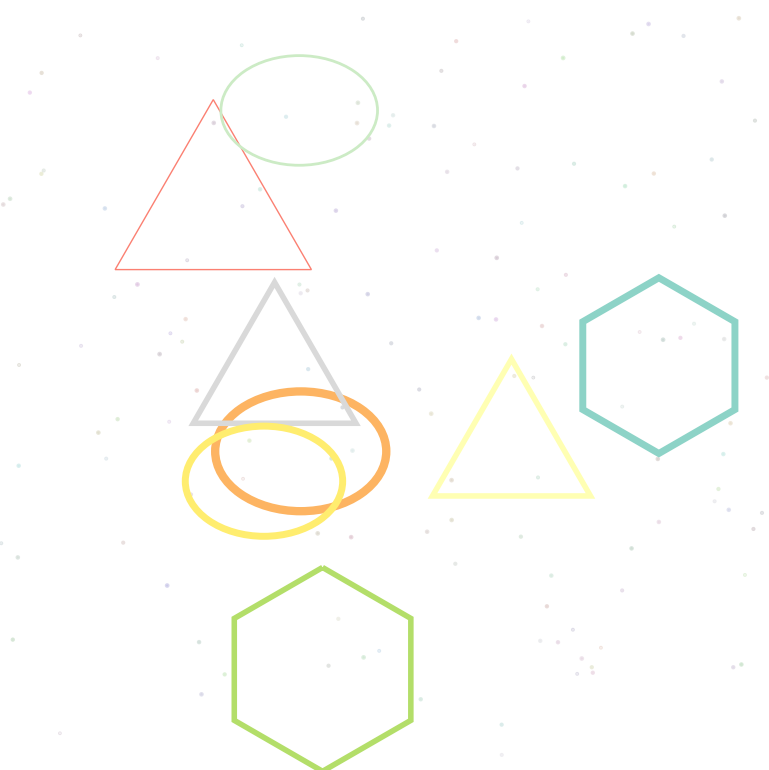[{"shape": "hexagon", "thickness": 2.5, "radius": 0.57, "center": [0.856, 0.525]}, {"shape": "triangle", "thickness": 2, "radius": 0.59, "center": [0.664, 0.415]}, {"shape": "triangle", "thickness": 0.5, "radius": 0.74, "center": [0.277, 0.723]}, {"shape": "oval", "thickness": 3, "radius": 0.56, "center": [0.391, 0.414]}, {"shape": "hexagon", "thickness": 2, "radius": 0.66, "center": [0.419, 0.131]}, {"shape": "triangle", "thickness": 2, "radius": 0.61, "center": [0.357, 0.511]}, {"shape": "oval", "thickness": 1, "radius": 0.51, "center": [0.389, 0.857]}, {"shape": "oval", "thickness": 2.5, "radius": 0.51, "center": [0.343, 0.375]}]